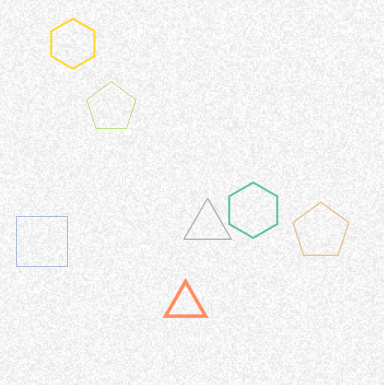[{"shape": "hexagon", "thickness": 1.5, "radius": 0.36, "center": [0.658, 0.454]}, {"shape": "triangle", "thickness": 2.5, "radius": 0.3, "center": [0.482, 0.209]}, {"shape": "square", "thickness": 0.5, "radius": 0.33, "center": [0.107, 0.374]}, {"shape": "pentagon", "thickness": 0.5, "radius": 0.34, "center": [0.289, 0.72]}, {"shape": "hexagon", "thickness": 1.5, "radius": 0.32, "center": [0.189, 0.887]}, {"shape": "pentagon", "thickness": 1, "radius": 0.38, "center": [0.833, 0.399]}, {"shape": "triangle", "thickness": 1, "radius": 0.36, "center": [0.539, 0.414]}]